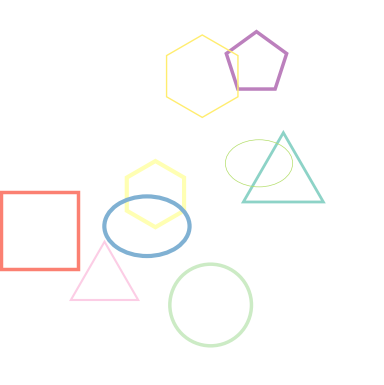[{"shape": "triangle", "thickness": 2, "radius": 0.6, "center": [0.736, 0.535]}, {"shape": "hexagon", "thickness": 3, "radius": 0.43, "center": [0.404, 0.496]}, {"shape": "square", "thickness": 2.5, "radius": 0.5, "center": [0.102, 0.401]}, {"shape": "oval", "thickness": 3, "radius": 0.55, "center": [0.382, 0.412]}, {"shape": "oval", "thickness": 0.5, "radius": 0.44, "center": [0.673, 0.576]}, {"shape": "triangle", "thickness": 1.5, "radius": 0.5, "center": [0.271, 0.271]}, {"shape": "pentagon", "thickness": 2.5, "radius": 0.41, "center": [0.666, 0.835]}, {"shape": "circle", "thickness": 2.5, "radius": 0.53, "center": [0.547, 0.208]}, {"shape": "hexagon", "thickness": 1, "radius": 0.54, "center": [0.525, 0.802]}]